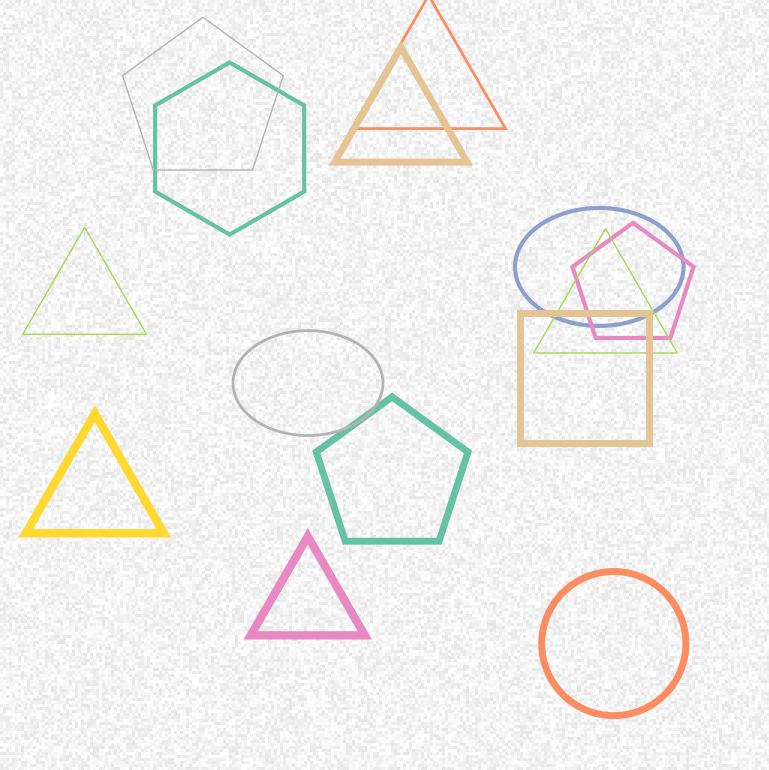[{"shape": "hexagon", "thickness": 1.5, "radius": 0.56, "center": [0.298, 0.807]}, {"shape": "pentagon", "thickness": 2.5, "radius": 0.52, "center": [0.509, 0.381]}, {"shape": "triangle", "thickness": 1, "radius": 0.58, "center": [0.557, 0.891]}, {"shape": "circle", "thickness": 2.5, "radius": 0.47, "center": [0.797, 0.164]}, {"shape": "oval", "thickness": 1.5, "radius": 0.55, "center": [0.778, 0.653]}, {"shape": "pentagon", "thickness": 1.5, "radius": 0.41, "center": [0.822, 0.628]}, {"shape": "triangle", "thickness": 3, "radius": 0.43, "center": [0.4, 0.218]}, {"shape": "triangle", "thickness": 0.5, "radius": 0.46, "center": [0.11, 0.612]}, {"shape": "triangle", "thickness": 0.5, "radius": 0.54, "center": [0.786, 0.595]}, {"shape": "triangle", "thickness": 3, "radius": 0.52, "center": [0.123, 0.359]}, {"shape": "square", "thickness": 2.5, "radius": 0.42, "center": [0.759, 0.509]}, {"shape": "triangle", "thickness": 2.5, "radius": 0.5, "center": [0.521, 0.839]}, {"shape": "pentagon", "thickness": 0.5, "radius": 0.55, "center": [0.264, 0.868]}, {"shape": "oval", "thickness": 1, "radius": 0.49, "center": [0.4, 0.503]}]